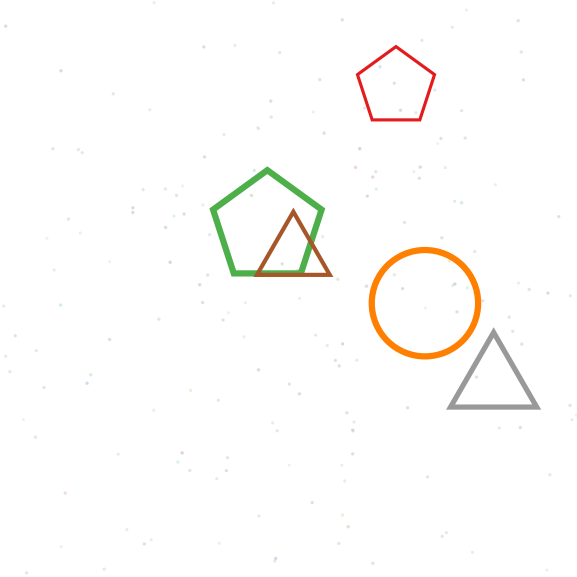[{"shape": "pentagon", "thickness": 1.5, "radius": 0.35, "center": [0.686, 0.848]}, {"shape": "pentagon", "thickness": 3, "radius": 0.49, "center": [0.463, 0.606]}, {"shape": "circle", "thickness": 3, "radius": 0.46, "center": [0.736, 0.474]}, {"shape": "triangle", "thickness": 2, "radius": 0.36, "center": [0.508, 0.56]}, {"shape": "triangle", "thickness": 2.5, "radius": 0.43, "center": [0.855, 0.337]}]